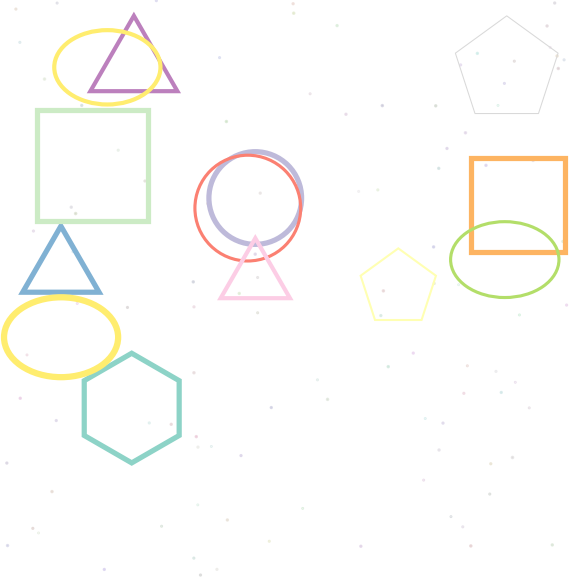[{"shape": "hexagon", "thickness": 2.5, "radius": 0.47, "center": [0.228, 0.293]}, {"shape": "pentagon", "thickness": 1, "radius": 0.34, "center": [0.69, 0.501]}, {"shape": "circle", "thickness": 2.5, "radius": 0.4, "center": [0.442, 0.656]}, {"shape": "circle", "thickness": 1.5, "radius": 0.46, "center": [0.429, 0.639]}, {"shape": "triangle", "thickness": 2.5, "radius": 0.38, "center": [0.105, 0.531]}, {"shape": "square", "thickness": 2.5, "radius": 0.41, "center": [0.897, 0.644]}, {"shape": "oval", "thickness": 1.5, "radius": 0.47, "center": [0.874, 0.55]}, {"shape": "triangle", "thickness": 2, "radius": 0.35, "center": [0.442, 0.517]}, {"shape": "pentagon", "thickness": 0.5, "radius": 0.47, "center": [0.877, 0.878]}, {"shape": "triangle", "thickness": 2, "radius": 0.43, "center": [0.232, 0.885]}, {"shape": "square", "thickness": 2.5, "radius": 0.48, "center": [0.16, 0.712]}, {"shape": "oval", "thickness": 3, "radius": 0.49, "center": [0.106, 0.415]}, {"shape": "oval", "thickness": 2, "radius": 0.46, "center": [0.186, 0.883]}]